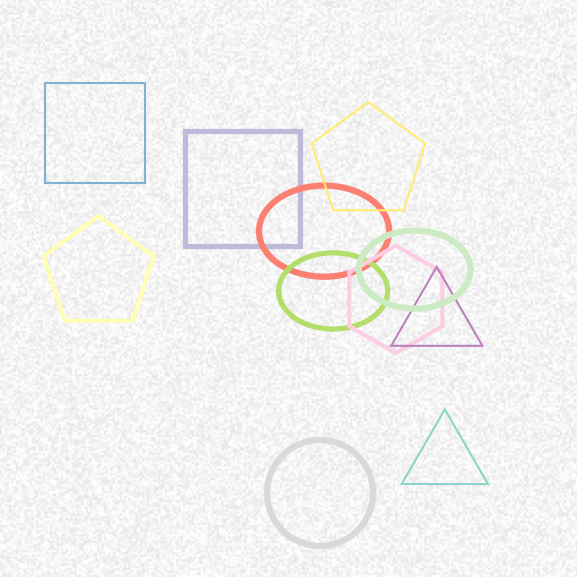[{"shape": "triangle", "thickness": 1, "radius": 0.43, "center": [0.77, 0.204]}, {"shape": "pentagon", "thickness": 2, "radius": 0.5, "center": [0.171, 0.525]}, {"shape": "square", "thickness": 2.5, "radius": 0.5, "center": [0.42, 0.672]}, {"shape": "oval", "thickness": 3, "radius": 0.56, "center": [0.561, 0.599]}, {"shape": "square", "thickness": 1, "radius": 0.43, "center": [0.164, 0.769]}, {"shape": "oval", "thickness": 2.5, "radius": 0.47, "center": [0.577, 0.495]}, {"shape": "hexagon", "thickness": 2, "radius": 0.47, "center": [0.685, 0.481]}, {"shape": "circle", "thickness": 3, "radius": 0.46, "center": [0.554, 0.145]}, {"shape": "triangle", "thickness": 1, "radius": 0.46, "center": [0.756, 0.446]}, {"shape": "oval", "thickness": 3, "radius": 0.48, "center": [0.718, 0.532]}, {"shape": "pentagon", "thickness": 1, "radius": 0.52, "center": [0.638, 0.719]}]